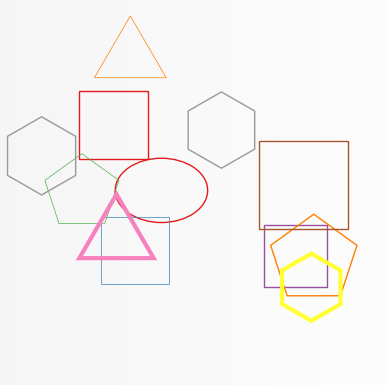[{"shape": "oval", "thickness": 1, "radius": 0.6, "center": [0.417, 0.505]}, {"shape": "square", "thickness": 1, "radius": 0.44, "center": [0.292, 0.675]}, {"shape": "square", "thickness": 0.5, "radius": 0.43, "center": [0.349, 0.35]}, {"shape": "pentagon", "thickness": 0.5, "radius": 0.5, "center": [0.211, 0.501]}, {"shape": "square", "thickness": 1, "radius": 0.4, "center": [0.763, 0.336]}, {"shape": "pentagon", "thickness": 1, "radius": 0.59, "center": [0.81, 0.327]}, {"shape": "triangle", "thickness": 0.5, "radius": 0.53, "center": [0.336, 0.852]}, {"shape": "hexagon", "thickness": 3, "radius": 0.44, "center": [0.803, 0.254]}, {"shape": "square", "thickness": 1, "radius": 0.58, "center": [0.783, 0.52]}, {"shape": "triangle", "thickness": 3, "radius": 0.55, "center": [0.301, 0.385]}, {"shape": "hexagon", "thickness": 1, "radius": 0.5, "center": [0.571, 0.662]}, {"shape": "hexagon", "thickness": 1, "radius": 0.51, "center": [0.107, 0.595]}]